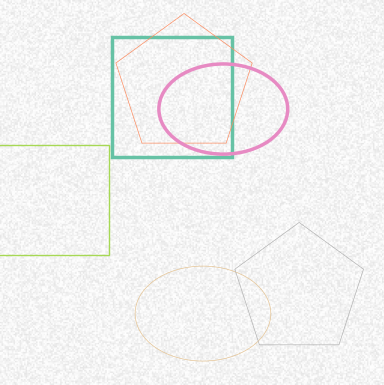[{"shape": "square", "thickness": 2.5, "radius": 0.78, "center": [0.446, 0.747]}, {"shape": "pentagon", "thickness": 0.5, "radius": 0.93, "center": [0.478, 0.779]}, {"shape": "oval", "thickness": 2.5, "radius": 0.84, "center": [0.58, 0.717]}, {"shape": "square", "thickness": 1, "radius": 0.71, "center": [0.139, 0.479]}, {"shape": "oval", "thickness": 0.5, "radius": 0.88, "center": [0.527, 0.185]}, {"shape": "pentagon", "thickness": 0.5, "radius": 0.88, "center": [0.777, 0.247]}]